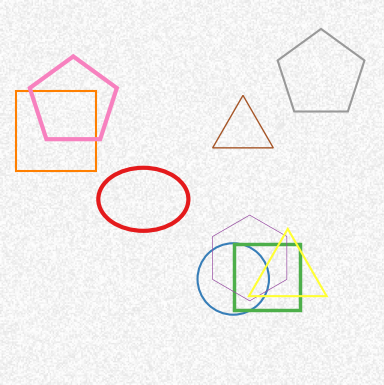[{"shape": "oval", "thickness": 3, "radius": 0.58, "center": [0.372, 0.482]}, {"shape": "circle", "thickness": 1.5, "radius": 0.46, "center": [0.606, 0.275]}, {"shape": "square", "thickness": 2.5, "radius": 0.43, "center": [0.694, 0.28]}, {"shape": "hexagon", "thickness": 0.5, "radius": 0.56, "center": [0.649, 0.33]}, {"shape": "square", "thickness": 1.5, "radius": 0.52, "center": [0.145, 0.66]}, {"shape": "triangle", "thickness": 1.5, "radius": 0.58, "center": [0.748, 0.289]}, {"shape": "triangle", "thickness": 1, "radius": 0.45, "center": [0.631, 0.661]}, {"shape": "pentagon", "thickness": 3, "radius": 0.59, "center": [0.19, 0.735]}, {"shape": "pentagon", "thickness": 1.5, "radius": 0.59, "center": [0.834, 0.806]}]